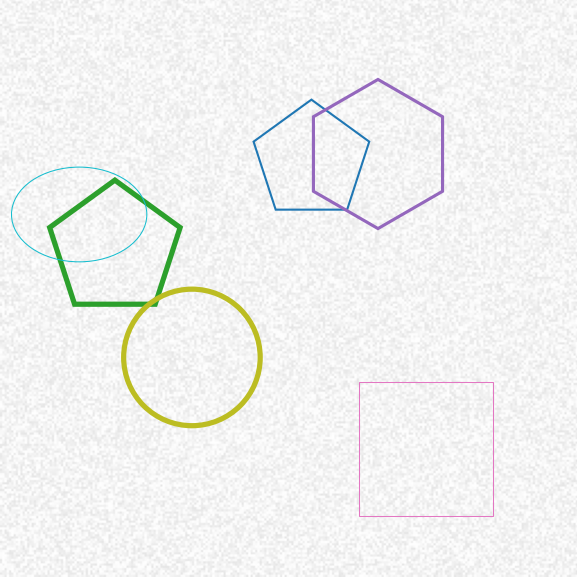[{"shape": "pentagon", "thickness": 1, "radius": 0.53, "center": [0.539, 0.721]}, {"shape": "pentagon", "thickness": 2.5, "radius": 0.59, "center": [0.199, 0.568]}, {"shape": "hexagon", "thickness": 1.5, "radius": 0.65, "center": [0.655, 0.732]}, {"shape": "square", "thickness": 0.5, "radius": 0.58, "center": [0.738, 0.222]}, {"shape": "circle", "thickness": 2.5, "radius": 0.59, "center": [0.332, 0.38]}, {"shape": "oval", "thickness": 0.5, "radius": 0.59, "center": [0.137, 0.628]}]